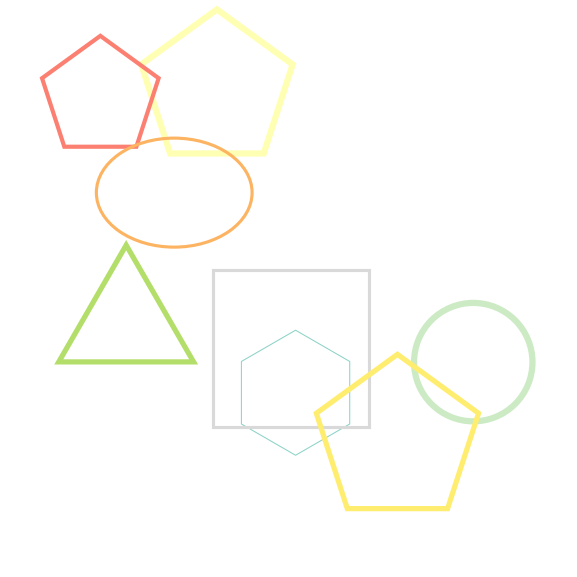[{"shape": "hexagon", "thickness": 0.5, "radius": 0.54, "center": [0.512, 0.319]}, {"shape": "pentagon", "thickness": 3, "radius": 0.69, "center": [0.376, 0.845]}, {"shape": "pentagon", "thickness": 2, "radius": 0.53, "center": [0.174, 0.831]}, {"shape": "oval", "thickness": 1.5, "radius": 0.67, "center": [0.302, 0.666]}, {"shape": "triangle", "thickness": 2.5, "radius": 0.67, "center": [0.218, 0.44]}, {"shape": "square", "thickness": 1.5, "radius": 0.68, "center": [0.504, 0.395]}, {"shape": "circle", "thickness": 3, "radius": 0.51, "center": [0.82, 0.372]}, {"shape": "pentagon", "thickness": 2.5, "radius": 0.74, "center": [0.688, 0.238]}]